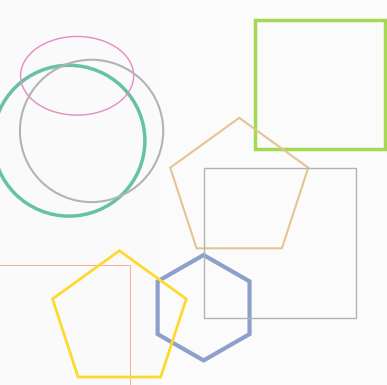[{"shape": "circle", "thickness": 2.5, "radius": 0.98, "center": [0.178, 0.635]}, {"shape": "square", "thickness": 0.5, "radius": 0.85, "center": [0.166, 0.143]}, {"shape": "hexagon", "thickness": 3, "radius": 0.68, "center": [0.525, 0.201]}, {"shape": "oval", "thickness": 1, "radius": 0.73, "center": [0.199, 0.803]}, {"shape": "square", "thickness": 2.5, "radius": 0.84, "center": [0.826, 0.781]}, {"shape": "pentagon", "thickness": 2, "radius": 0.91, "center": [0.308, 0.167]}, {"shape": "pentagon", "thickness": 1.5, "radius": 0.94, "center": [0.617, 0.507]}, {"shape": "circle", "thickness": 1.5, "radius": 0.92, "center": [0.236, 0.66]}, {"shape": "square", "thickness": 1, "radius": 0.98, "center": [0.723, 0.369]}]